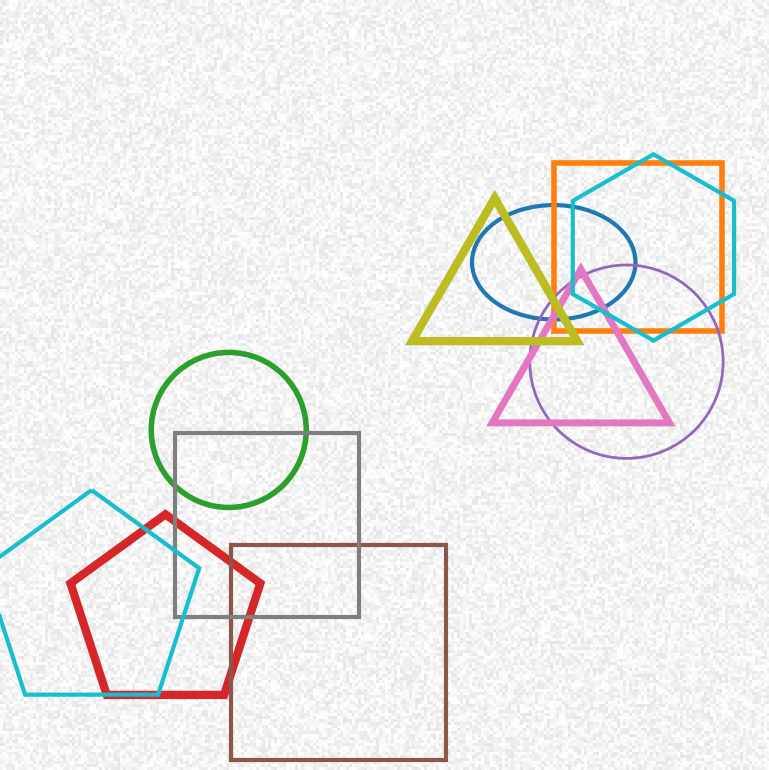[{"shape": "oval", "thickness": 1.5, "radius": 0.53, "center": [0.719, 0.659]}, {"shape": "square", "thickness": 2, "radius": 0.55, "center": [0.828, 0.679]}, {"shape": "circle", "thickness": 2, "radius": 0.5, "center": [0.297, 0.442]}, {"shape": "pentagon", "thickness": 3, "radius": 0.65, "center": [0.215, 0.202]}, {"shape": "circle", "thickness": 1, "radius": 0.63, "center": [0.814, 0.53]}, {"shape": "square", "thickness": 1.5, "radius": 0.7, "center": [0.44, 0.153]}, {"shape": "triangle", "thickness": 2.5, "radius": 0.66, "center": [0.754, 0.517]}, {"shape": "square", "thickness": 1.5, "radius": 0.6, "center": [0.346, 0.318]}, {"shape": "triangle", "thickness": 3, "radius": 0.62, "center": [0.642, 0.619]}, {"shape": "hexagon", "thickness": 1.5, "radius": 0.6, "center": [0.849, 0.679]}, {"shape": "pentagon", "thickness": 1.5, "radius": 0.73, "center": [0.119, 0.217]}]